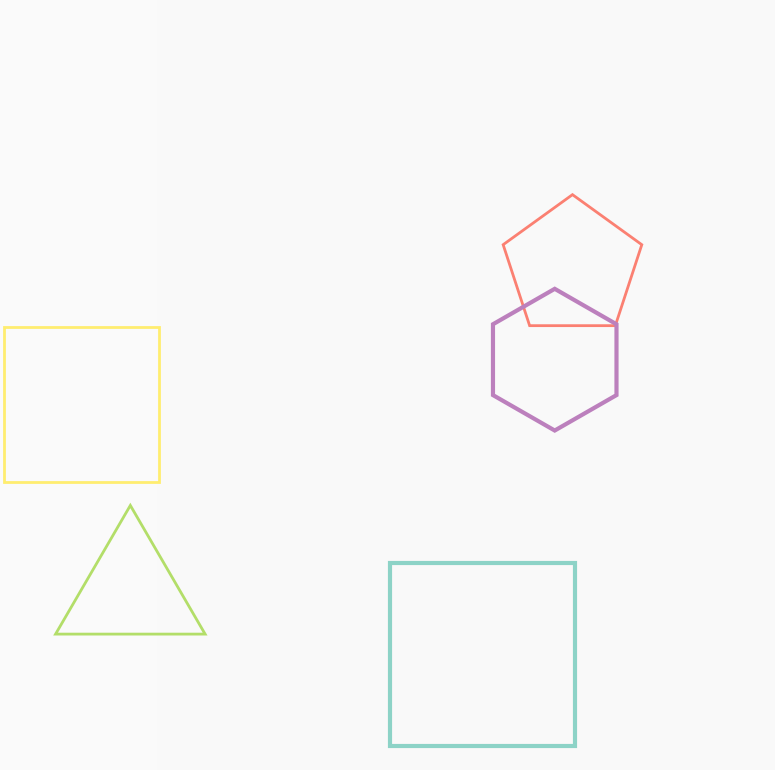[{"shape": "square", "thickness": 1.5, "radius": 0.59, "center": [0.623, 0.15]}, {"shape": "pentagon", "thickness": 1, "radius": 0.47, "center": [0.739, 0.653]}, {"shape": "triangle", "thickness": 1, "radius": 0.56, "center": [0.168, 0.232]}, {"shape": "hexagon", "thickness": 1.5, "radius": 0.46, "center": [0.716, 0.533]}, {"shape": "square", "thickness": 1, "radius": 0.5, "center": [0.106, 0.475]}]